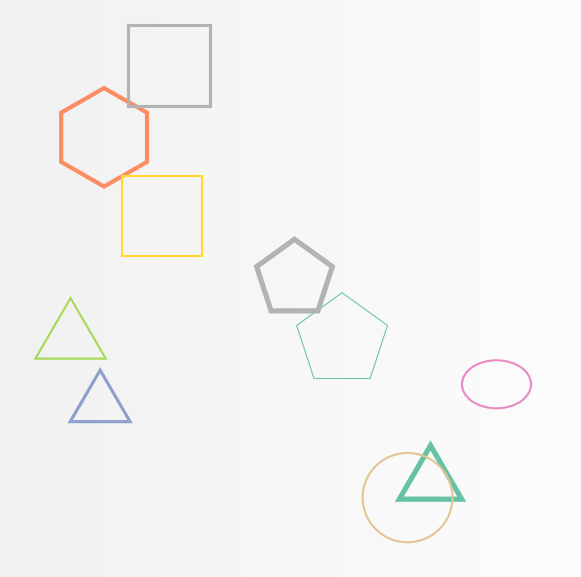[{"shape": "triangle", "thickness": 2.5, "radius": 0.31, "center": [0.741, 0.166]}, {"shape": "pentagon", "thickness": 0.5, "radius": 0.41, "center": [0.589, 0.41]}, {"shape": "hexagon", "thickness": 2, "radius": 0.43, "center": [0.179, 0.761]}, {"shape": "triangle", "thickness": 1.5, "radius": 0.3, "center": [0.172, 0.299]}, {"shape": "oval", "thickness": 1, "radius": 0.3, "center": [0.854, 0.334]}, {"shape": "triangle", "thickness": 1, "radius": 0.35, "center": [0.121, 0.413]}, {"shape": "square", "thickness": 1, "radius": 0.34, "center": [0.278, 0.625]}, {"shape": "circle", "thickness": 1, "radius": 0.39, "center": [0.701, 0.137]}, {"shape": "square", "thickness": 1.5, "radius": 0.35, "center": [0.291, 0.886]}, {"shape": "pentagon", "thickness": 2.5, "radius": 0.34, "center": [0.507, 0.516]}]